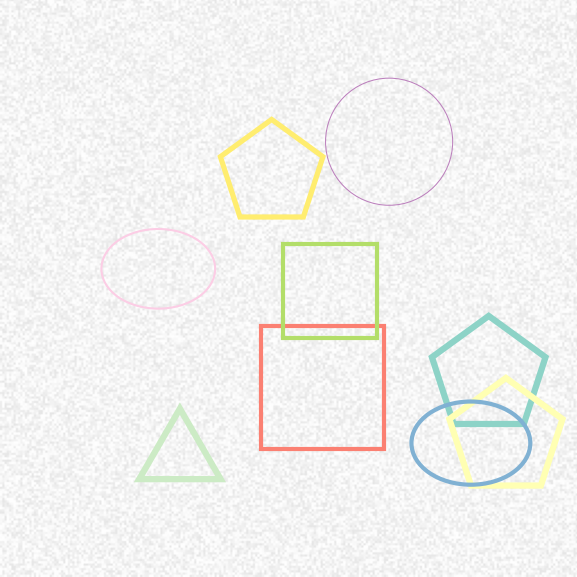[{"shape": "pentagon", "thickness": 3, "radius": 0.52, "center": [0.846, 0.349]}, {"shape": "pentagon", "thickness": 3, "radius": 0.51, "center": [0.876, 0.242]}, {"shape": "square", "thickness": 2, "radius": 0.54, "center": [0.559, 0.328]}, {"shape": "oval", "thickness": 2, "radius": 0.51, "center": [0.815, 0.232]}, {"shape": "square", "thickness": 2, "radius": 0.41, "center": [0.571, 0.495]}, {"shape": "oval", "thickness": 1, "radius": 0.49, "center": [0.274, 0.534]}, {"shape": "circle", "thickness": 0.5, "radius": 0.55, "center": [0.674, 0.754]}, {"shape": "triangle", "thickness": 3, "radius": 0.41, "center": [0.312, 0.21]}, {"shape": "pentagon", "thickness": 2.5, "radius": 0.47, "center": [0.47, 0.699]}]